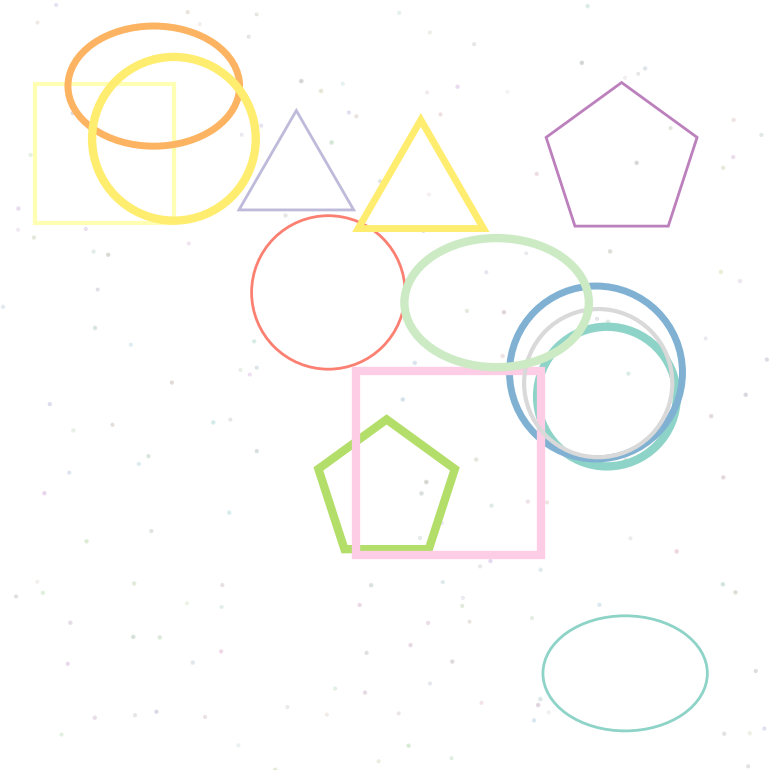[{"shape": "oval", "thickness": 1, "radius": 0.53, "center": [0.812, 0.126]}, {"shape": "circle", "thickness": 3, "radius": 0.45, "center": [0.788, 0.485]}, {"shape": "square", "thickness": 1.5, "radius": 0.45, "center": [0.135, 0.801]}, {"shape": "triangle", "thickness": 1, "radius": 0.43, "center": [0.385, 0.77]}, {"shape": "circle", "thickness": 1, "radius": 0.5, "center": [0.426, 0.62]}, {"shape": "circle", "thickness": 2.5, "radius": 0.56, "center": [0.774, 0.516]}, {"shape": "oval", "thickness": 2.5, "radius": 0.56, "center": [0.2, 0.888]}, {"shape": "pentagon", "thickness": 3, "radius": 0.47, "center": [0.502, 0.362]}, {"shape": "square", "thickness": 3, "radius": 0.6, "center": [0.582, 0.399]}, {"shape": "circle", "thickness": 1.5, "radius": 0.48, "center": [0.777, 0.502]}, {"shape": "pentagon", "thickness": 1, "radius": 0.52, "center": [0.807, 0.79]}, {"shape": "oval", "thickness": 3, "radius": 0.6, "center": [0.645, 0.607]}, {"shape": "triangle", "thickness": 2.5, "radius": 0.47, "center": [0.547, 0.75]}, {"shape": "circle", "thickness": 3, "radius": 0.53, "center": [0.226, 0.82]}]